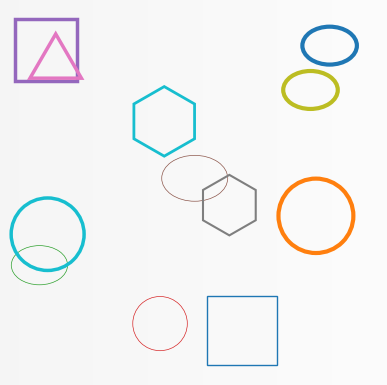[{"shape": "oval", "thickness": 3, "radius": 0.35, "center": [0.851, 0.881]}, {"shape": "square", "thickness": 1, "radius": 0.45, "center": [0.624, 0.142]}, {"shape": "circle", "thickness": 3, "radius": 0.48, "center": [0.815, 0.439]}, {"shape": "oval", "thickness": 0.5, "radius": 0.36, "center": [0.102, 0.311]}, {"shape": "circle", "thickness": 0.5, "radius": 0.35, "center": [0.413, 0.16]}, {"shape": "square", "thickness": 2.5, "radius": 0.4, "center": [0.119, 0.869]}, {"shape": "oval", "thickness": 0.5, "radius": 0.43, "center": [0.503, 0.537]}, {"shape": "triangle", "thickness": 2.5, "radius": 0.38, "center": [0.144, 0.835]}, {"shape": "hexagon", "thickness": 1.5, "radius": 0.39, "center": [0.592, 0.467]}, {"shape": "oval", "thickness": 3, "radius": 0.35, "center": [0.801, 0.766]}, {"shape": "hexagon", "thickness": 2, "radius": 0.45, "center": [0.424, 0.685]}, {"shape": "circle", "thickness": 2.5, "radius": 0.47, "center": [0.123, 0.392]}]